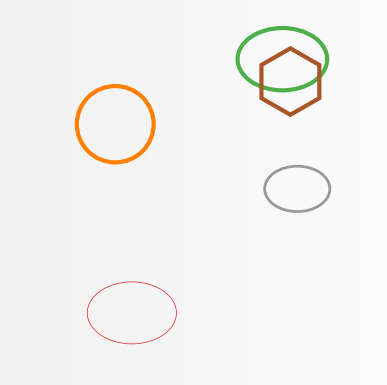[{"shape": "oval", "thickness": 0.5, "radius": 0.58, "center": [0.34, 0.187]}, {"shape": "oval", "thickness": 3, "radius": 0.58, "center": [0.729, 0.846]}, {"shape": "circle", "thickness": 3, "radius": 0.5, "center": [0.297, 0.677]}, {"shape": "hexagon", "thickness": 3, "radius": 0.43, "center": [0.749, 0.788]}, {"shape": "oval", "thickness": 2, "radius": 0.42, "center": [0.767, 0.509]}]